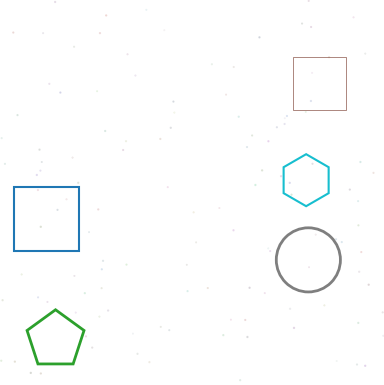[{"shape": "square", "thickness": 1.5, "radius": 0.42, "center": [0.12, 0.431]}, {"shape": "pentagon", "thickness": 2, "radius": 0.39, "center": [0.144, 0.118]}, {"shape": "square", "thickness": 0.5, "radius": 0.34, "center": [0.829, 0.783]}, {"shape": "circle", "thickness": 2, "radius": 0.42, "center": [0.801, 0.325]}, {"shape": "hexagon", "thickness": 1.5, "radius": 0.34, "center": [0.795, 0.532]}]